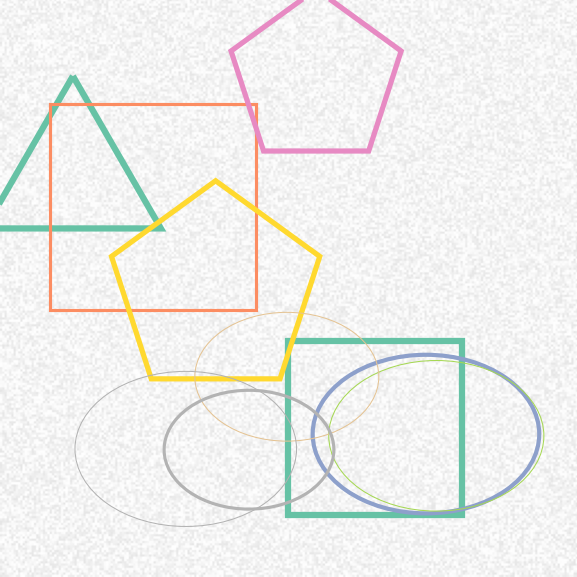[{"shape": "triangle", "thickness": 3, "radius": 0.88, "center": [0.126, 0.692]}, {"shape": "square", "thickness": 3, "radius": 0.75, "center": [0.649, 0.258]}, {"shape": "square", "thickness": 1.5, "radius": 0.89, "center": [0.265, 0.641]}, {"shape": "oval", "thickness": 2, "radius": 0.98, "center": [0.738, 0.247]}, {"shape": "pentagon", "thickness": 2.5, "radius": 0.77, "center": [0.547, 0.863]}, {"shape": "oval", "thickness": 0.5, "radius": 0.93, "center": [0.756, 0.244]}, {"shape": "pentagon", "thickness": 2.5, "radius": 0.95, "center": [0.373, 0.497]}, {"shape": "oval", "thickness": 0.5, "radius": 0.8, "center": [0.497, 0.347]}, {"shape": "oval", "thickness": 1.5, "radius": 0.73, "center": [0.431, 0.22]}, {"shape": "oval", "thickness": 0.5, "radius": 0.96, "center": [0.322, 0.222]}]